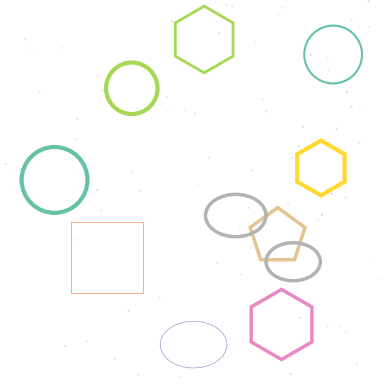[{"shape": "circle", "thickness": 3, "radius": 0.43, "center": [0.142, 0.533]}, {"shape": "circle", "thickness": 1.5, "radius": 0.38, "center": [0.865, 0.858]}, {"shape": "square", "thickness": 0.5, "radius": 0.46, "center": [0.278, 0.331]}, {"shape": "oval", "thickness": 0.5, "radius": 0.43, "center": [0.503, 0.105]}, {"shape": "hexagon", "thickness": 2.5, "radius": 0.46, "center": [0.731, 0.157]}, {"shape": "hexagon", "thickness": 2, "radius": 0.43, "center": [0.53, 0.897]}, {"shape": "circle", "thickness": 3, "radius": 0.33, "center": [0.342, 0.771]}, {"shape": "hexagon", "thickness": 3, "radius": 0.36, "center": [0.834, 0.564]}, {"shape": "pentagon", "thickness": 2.5, "radius": 0.37, "center": [0.721, 0.386]}, {"shape": "oval", "thickness": 2.5, "radius": 0.35, "center": [0.762, 0.32]}, {"shape": "oval", "thickness": 2.5, "radius": 0.39, "center": [0.612, 0.44]}]